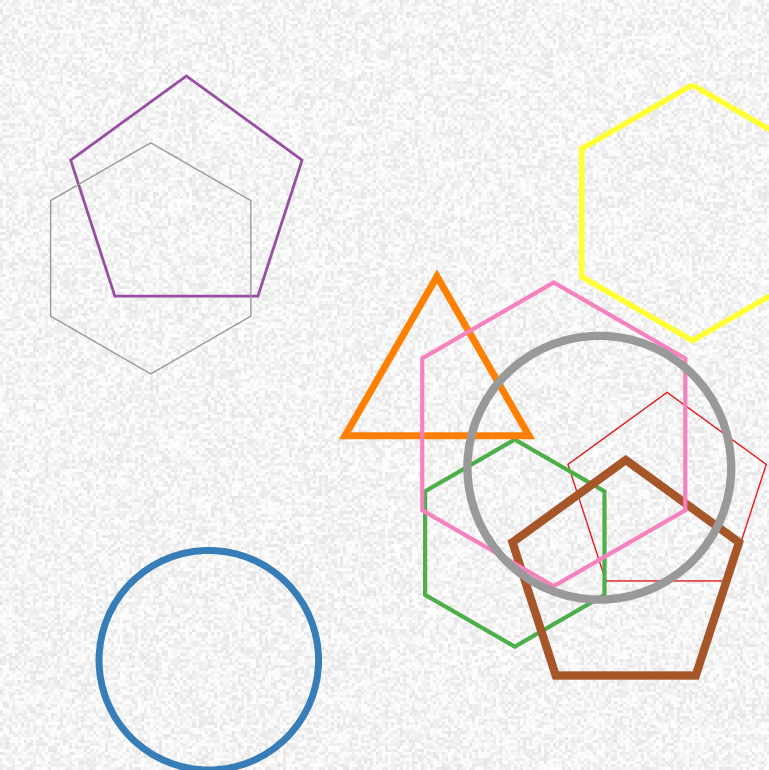[{"shape": "pentagon", "thickness": 0.5, "radius": 0.68, "center": [0.866, 0.355]}, {"shape": "circle", "thickness": 2.5, "radius": 0.71, "center": [0.271, 0.143]}, {"shape": "hexagon", "thickness": 1.5, "radius": 0.67, "center": [0.669, 0.295]}, {"shape": "pentagon", "thickness": 1, "radius": 0.79, "center": [0.242, 0.743]}, {"shape": "triangle", "thickness": 2.5, "radius": 0.69, "center": [0.568, 0.503]}, {"shape": "hexagon", "thickness": 2, "radius": 0.83, "center": [0.899, 0.724]}, {"shape": "pentagon", "thickness": 3, "radius": 0.77, "center": [0.813, 0.248]}, {"shape": "hexagon", "thickness": 1.5, "radius": 0.99, "center": [0.719, 0.436]}, {"shape": "hexagon", "thickness": 0.5, "radius": 0.75, "center": [0.196, 0.664]}, {"shape": "circle", "thickness": 3, "radius": 0.86, "center": [0.778, 0.393]}]